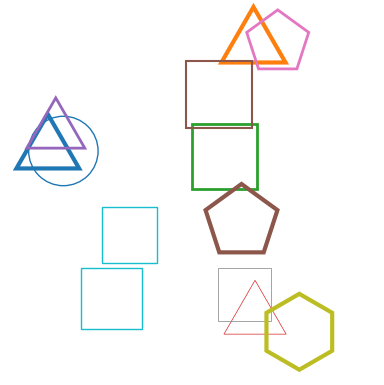[{"shape": "triangle", "thickness": 3, "radius": 0.47, "center": [0.124, 0.61]}, {"shape": "circle", "thickness": 1, "radius": 0.45, "center": [0.165, 0.608]}, {"shape": "triangle", "thickness": 3, "radius": 0.48, "center": [0.658, 0.886]}, {"shape": "square", "thickness": 2, "radius": 0.42, "center": [0.582, 0.593]}, {"shape": "triangle", "thickness": 0.5, "radius": 0.47, "center": [0.662, 0.179]}, {"shape": "triangle", "thickness": 2, "radius": 0.44, "center": [0.145, 0.659]}, {"shape": "pentagon", "thickness": 3, "radius": 0.49, "center": [0.627, 0.424]}, {"shape": "square", "thickness": 1.5, "radius": 0.43, "center": [0.568, 0.755]}, {"shape": "pentagon", "thickness": 2, "radius": 0.42, "center": [0.721, 0.89]}, {"shape": "square", "thickness": 0.5, "radius": 0.34, "center": [0.636, 0.236]}, {"shape": "hexagon", "thickness": 3, "radius": 0.49, "center": [0.777, 0.138]}, {"shape": "square", "thickness": 1, "radius": 0.4, "center": [0.289, 0.224]}, {"shape": "square", "thickness": 1, "radius": 0.36, "center": [0.336, 0.389]}]